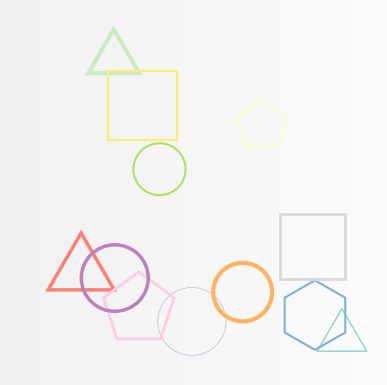[{"shape": "triangle", "thickness": 1, "radius": 0.37, "center": [0.882, 0.125]}, {"shape": "pentagon", "thickness": 1, "radius": 0.35, "center": [0.676, 0.674]}, {"shape": "circle", "thickness": 0.5, "radius": 0.44, "center": [0.495, 0.165]}, {"shape": "triangle", "thickness": 2.5, "radius": 0.49, "center": [0.209, 0.296]}, {"shape": "hexagon", "thickness": 1.5, "radius": 0.45, "center": [0.813, 0.182]}, {"shape": "circle", "thickness": 3, "radius": 0.38, "center": [0.626, 0.241]}, {"shape": "circle", "thickness": 1.5, "radius": 0.34, "center": [0.412, 0.56]}, {"shape": "pentagon", "thickness": 2, "radius": 0.48, "center": [0.358, 0.197]}, {"shape": "square", "thickness": 2, "radius": 0.42, "center": [0.806, 0.36]}, {"shape": "circle", "thickness": 2.5, "radius": 0.43, "center": [0.296, 0.278]}, {"shape": "triangle", "thickness": 3, "radius": 0.38, "center": [0.294, 0.848]}, {"shape": "square", "thickness": 1.5, "radius": 0.45, "center": [0.368, 0.726]}]